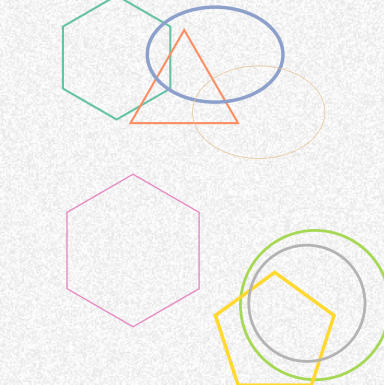[{"shape": "hexagon", "thickness": 1.5, "radius": 0.81, "center": [0.303, 0.85]}, {"shape": "triangle", "thickness": 1.5, "radius": 0.81, "center": [0.479, 0.761]}, {"shape": "oval", "thickness": 2.5, "radius": 0.88, "center": [0.559, 0.858]}, {"shape": "hexagon", "thickness": 1, "radius": 0.99, "center": [0.346, 0.349]}, {"shape": "circle", "thickness": 2, "radius": 0.97, "center": [0.818, 0.208]}, {"shape": "pentagon", "thickness": 2.5, "radius": 0.81, "center": [0.714, 0.131]}, {"shape": "oval", "thickness": 0.5, "radius": 0.86, "center": [0.672, 0.709]}, {"shape": "circle", "thickness": 2, "radius": 0.75, "center": [0.797, 0.212]}]